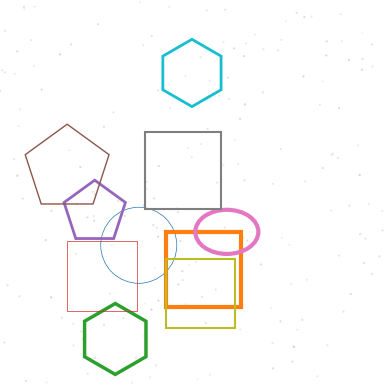[{"shape": "circle", "thickness": 0.5, "radius": 0.49, "center": [0.36, 0.363]}, {"shape": "square", "thickness": 3, "radius": 0.49, "center": [0.529, 0.3]}, {"shape": "hexagon", "thickness": 2.5, "radius": 0.46, "center": [0.299, 0.12]}, {"shape": "square", "thickness": 0.5, "radius": 0.45, "center": [0.266, 0.283]}, {"shape": "pentagon", "thickness": 2, "radius": 0.42, "center": [0.246, 0.448]}, {"shape": "pentagon", "thickness": 1, "radius": 0.57, "center": [0.174, 0.563]}, {"shape": "oval", "thickness": 3, "radius": 0.41, "center": [0.589, 0.398]}, {"shape": "square", "thickness": 1.5, "radius": 0.5, "center": [0.475, 0.557]}, {"shape": "square", "thickness": 1.5, "radius": 0.45, "center": [0.52, 0.238]}, {"shape": "hexagon", "thickness": 2, "radius": 0.44, "center": [0.499, 0.81]}]